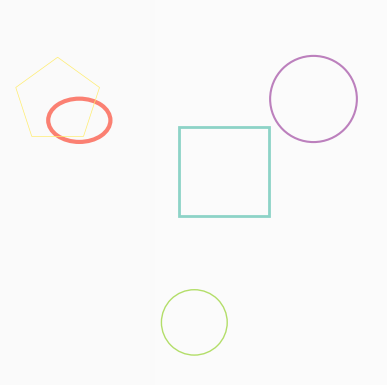[{"shape": "square", "thickness": 2, "radius": 0.58, "center": [0.578, 0.555]}, {"shape": "oval", "thickness": 3, "radius": 0.4, "center": [0.205, 0.688]}, {"shape": "circle", "thickness": 1, "radius": 0.42, "center": [0.501, 0.163]}, {"shape": "circle", "thickness": 1.5, "radius": 0.56, "center": [0.809, 0.743]}, {"shape": "pentagon", "thickness": 0.5, "radius": 0.57, "center": [0.149, 0.738]}]